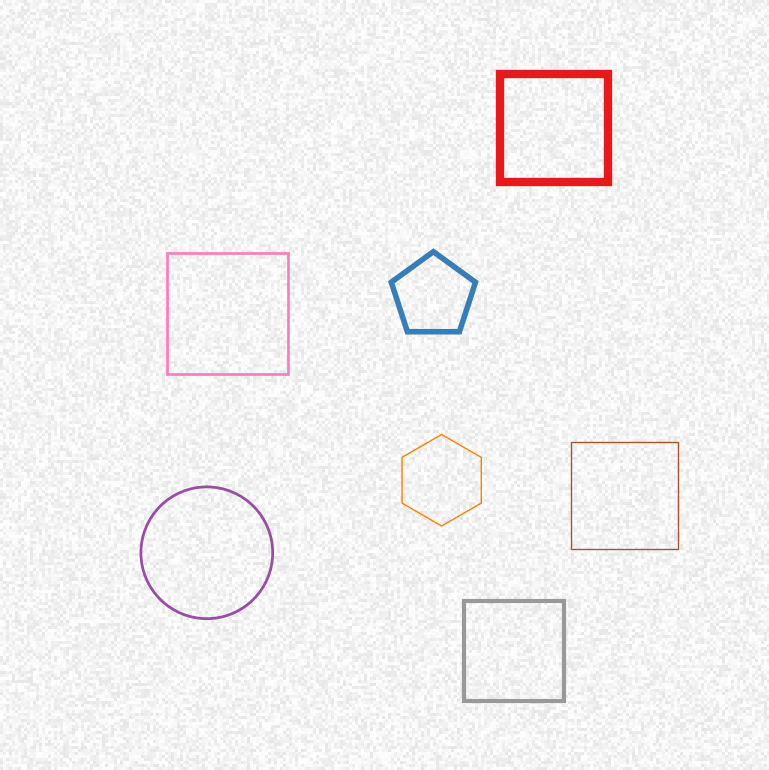[{"shape": "square", "thickness": 3, "radius": 0.35, "center": [0.719, 0.834]}, {"shape": "pentagon", "thickness": 2, "radius": 0.29, "center": [0.563, 0.616]}, {"shape": "circle", "thickness": 1, "radius": 0.43, "center": [0.269, 0.282]}, {"shape": "hexagon", "thickness": 0.5, "radius": 0.3, "center": [0.574, 0.376]}, {"shape": "square", "thickness": 0.5, "radius": 0.35, "center": [0.81, 0.357]}, {"shape": "square", "thickness": 1, "radius": 0.39, "center": [0.296, 0.593]}, {"shape": "square", "thickness": 1.5, "radius": 0.32, "center": [0.668, 0.155]}]